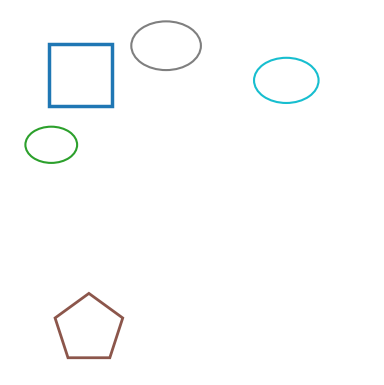[{"shape": "square", "thickness": 2.5, "radius": 0.41, "center": [0.209, 0.805]}, {"shape": "oval", "thickness": 1.5, "radius": 0.34, "center": [0.133, 0.624]}, {"shape": "pentagon", "thickness": 2, "radius": 0.46, "center": [0.231, 0.146]}, {"shape": "oval", "thickness": 1.5, "radius": 0.45, "center": [0.431, 0.881]}, {"shape": "oval", "thickness": 1.5, "radius": 0.42, "center": [0.744, 0.791]}]